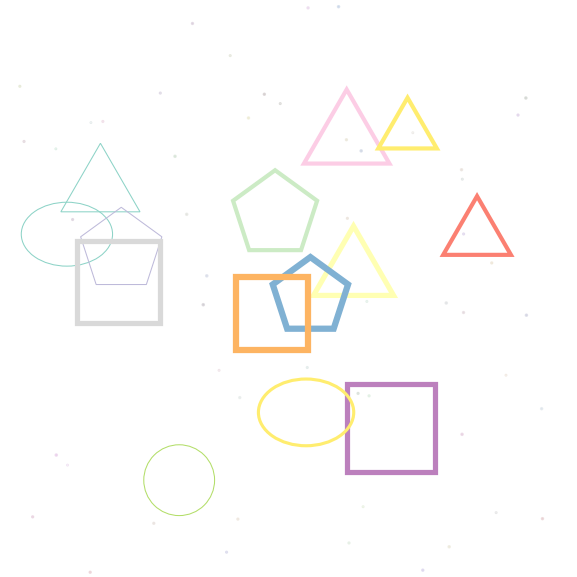[{"shape": "triangle", "thickness": 0.5, "radius": 0.4, "center": [0.174, 0.672]}, {"shape": "oval", "thickness": 0.5, "radius": 0.4, "center": [0.116, 0.594]}, {"shape": "triangle", "thickness": 2.5, "radius": 0.4, "center": [0.612, 0.528]}, {"shape": "pentagon", "thickness": 0.5, "radius": 0.37, "center": [0.21, 0.566]}, {"shape": "triangle", "thickness": 2, "radius": 0.34, "center": [0.826, 0.592]}, {"shape": "pentagon", "thickness": 3, "radius": 0.34, "center": [0.537, 0.485]}, {"shape": "square", "thickness": 3, "radius": 0.31, "center": [0.471, 0.456]}, {"shape": "circle", "thickness": 0.5, "radius": 0.31, "center": [0.31, 0.168]}, {"shape": "triangle", "thickness": 2, "radius": 0.43, "center": [0.6, 0.759]}, {"shape": "square", "thickness": 2.5, "radius": 0.36, "center": [0.205, 0.511]}, {"shape": "square", "thickness": 2.5, "radius": 0.38, "center": [0.677, 0.258]}, {"shape": "pentagon", "thickness": 2, "radius": 0.38, "center": [0.476, 0.628]}, {"shape": "triangle", "thickness": 2, "radius": 0.29, "center": [0.706, 0.771]}, {"shape": "oval", "thickness": 1.5, "radius": 0.41, "center": [0.53, 0.285]}]